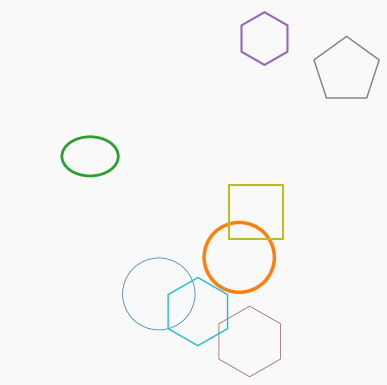[{"shape": "circle", "thickness": 0.5, "radius": 0.47, "center": [0.41, 0.237]}, {"shape": "circle", "thickness": 2.5, "radius": 0.45, "center": [0.617, 0.331]}, {"shape": "oval", "thickness": 2, "radius": 0.36, "center": [0.232, 0.594]}, {"shape": "hexagon", "thickness": 1.5, "radius": 0.34, "center": [0.683, 0.9]}, {"shape": "hexagon", "thickness": 0.5, "radius": 0.46, "center": [0.644, 0.113]}, {"shape": "pentagon", "thickness": 1, "radius": 0.44, "center": [0.894, 0.817]}, {"shape": "square", "thickness": 1.5, "radius": 0.35, "center": [0.661, 0.45]}, {"shape": "hexagon", "thickness": 1, "radius": 0.44, "center": [0.511, 0.191]}]